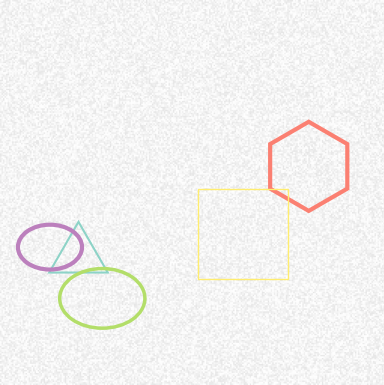[{"shape": "triangle", "thickness": 1.5, "radius": 0.44, "center": [0.204, 0.336]}, {"shape": "hexagon", "thickness": 3, "radius": 0.58, "center": [0.802, 0.568]}, {"shape": "oval", "thickness": 2.5, "radius": 0.55, "center": [0.266, 0.225]}, {"shape": "oval", "thickness": 3, "radius": 0.42, "center": [0.13, 0.358]}, {"shape": "square", "thickness": 1, "radius": 0.59, "center": [0.631, 0.392]}]